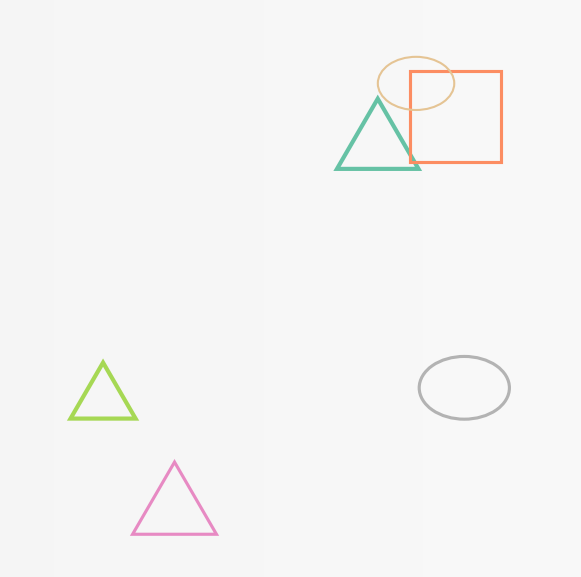[{"shape": "triangle", "thickness": 2, "radius": 0.4, "center": [0.65, 0.747]}, {"shape": "square", "thickness": 1.5, "radius": 0.39, "center": [0.783, 0.797]}, {"shape": "triangle", "thickness": 1.5, "radius": 0.42, "center": [0.3, 0.116]}, {"shape": "triangle", "thickness": 2, "radius": 0.32, "center": [0.177, 0.307]}, {"shape": "oval", "thickness": 1, "radius": 0.33, "center": [0.716, 0.855]}, {"shape": "oval", "thickness": 1.5, "radius": 0.39, "center": [0.799, 0.328]}]